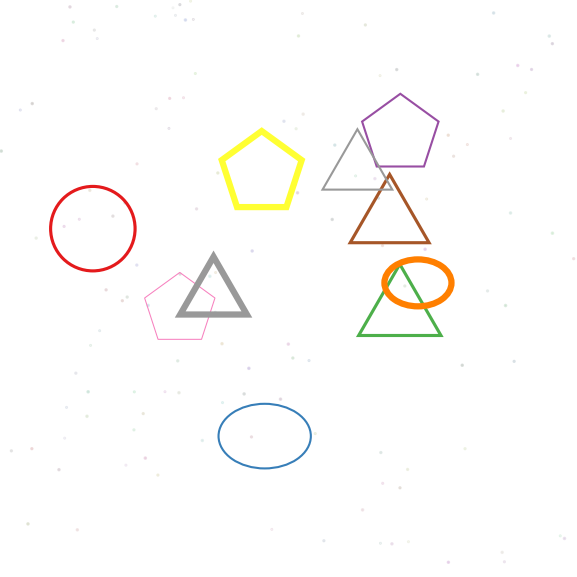[{"shape": "circle", "thickness": 1.5, "radius": 0.37, "center": [0.161, 0.603]}, {"shape": "oval", "thickness": 1, "radius": 0.4, "center": [0.458, 0.244]}, {"shape": "triangle", "thickness": 1.5, "radius": 0.41, "center": [0.692, 0.459]}, {"shape": "pentagon", "thickness": 1, "radius": 0.35, "center": [0.693, 0.767]}, {"shape": "oval", "thickness": 3, "radius": 0.29, "center": [0.724, 0.509]}, {"shape": "pentagon", "thickness": 3, "radius": 0.36, "center": [0.453, 0.699]}, {"shape": "triangle", "thickness": 1.5, "radius": 0.39, "center": [0.675, 0.618]}, {"shape": "pentagon", "thickness": 0.5, "radius": 0.32, "center": [0.311, 0.463]}, {"shape": "triangle", "thickness": 1, "radius": 0.35, "center": [0.619, 0.706]}, {"shape": "triangle", "thickness": 3, "radius": 0.33, "center": [0.37, 0.488]}]